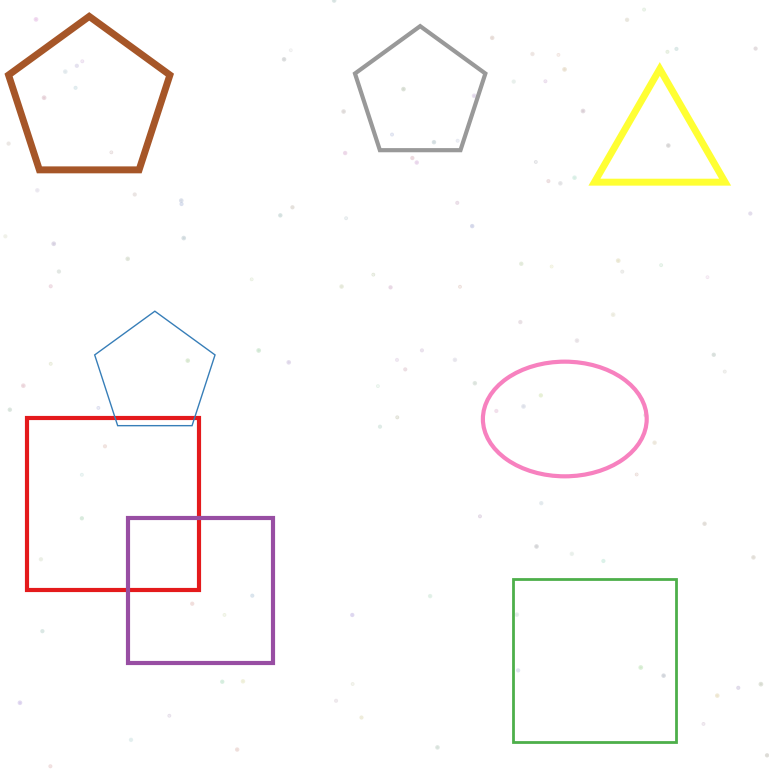[{"shape": "square", "thickness": 1.5, "radius": 0.56, "center": [0.146, 0.346]}, {"shape": "pentagon", "thickness": 0.5, "radius": 0.41, "center": [0.201, 0.514]}, {"shape": "square", "thickness": 1, "radius": 0.53, "center": [0.772, 0.142]}, {"shape": "square", "thickness": 1.5, "radius": 0.47, "center": [0.26, 0.233]}, {"shape": "triangle", "thickness": 2.5, "radius": 0.49, "center": [0.857, 0.812]}, {"shape": "pentagon", "thickness": 2.5, "radius": 0.55, "center": [0.116, 0.869]}, {"shape": "oval", "thickness": 1.5, "radius": 0.53, "center": [0.734, 0.456]}, {"shape": "pentagon", "thickness": 1.5, "radius": 0.45, "center": [0.546, 0.877]}]